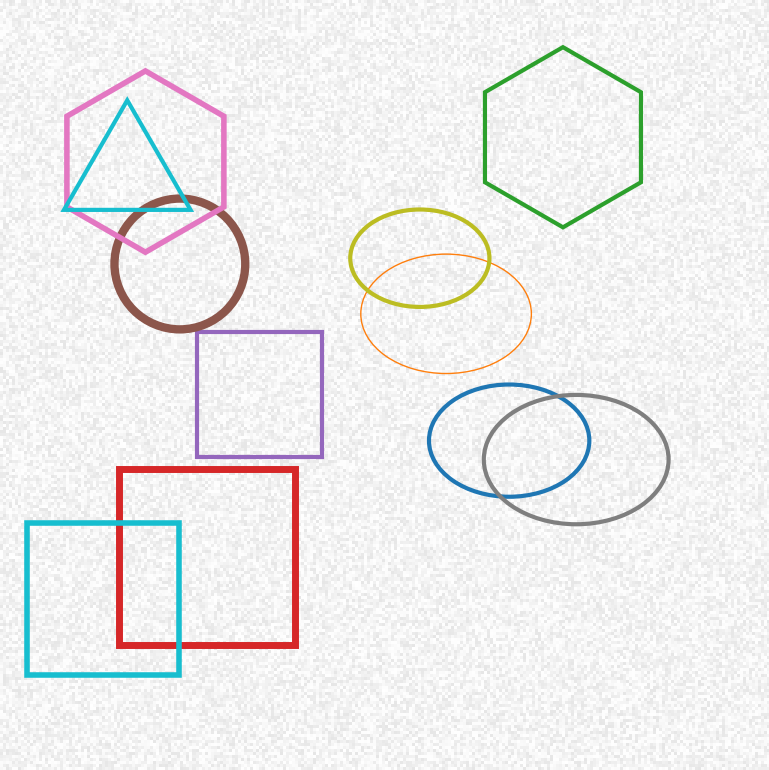[{"shape": "oval", "thickness": 1.5, "radius": 0.52, "center": [0.661, 0.428]}, {"shape": "oval", "thickness": 0.5, "radius": 0.55, "center": [0.579, 0.592]}, {"shape": "hexagon", "thickness": 1.5, "radius": 0.58, "center": [0.731, 0.822]}, {"shape": "square", "thickness": 2.5, "radius": 0.57, "center": [0.269, 0.277]}, {"shape": "square", "thickness": 1.5, "radius": 0.41, "center": [0.337, 0.488]}, {"shape": "circle", "thickness": 3, "radius": 0.42, "center": [0.234, 0.657]}, {"shape": "hexagon", "thickness": 2, "radius": 0.59, "center": [0.189, 0.79]}, {"shape": "oval", "thickness": 1.5, "radius": 0.6, "center": [0.748, 0.403]}, {"shape": "oval", "thickness": 1.5, "radius": 0.45, "center": [0.545, 0.665]}, {"shape": "triangle", "thickness": 1.5, "radius": 0.47, "center": [0.165, 0.775]}, {"shape": "square", "thickness": 2, "radius": 0.49, "center": [0.134, 0.223]}]